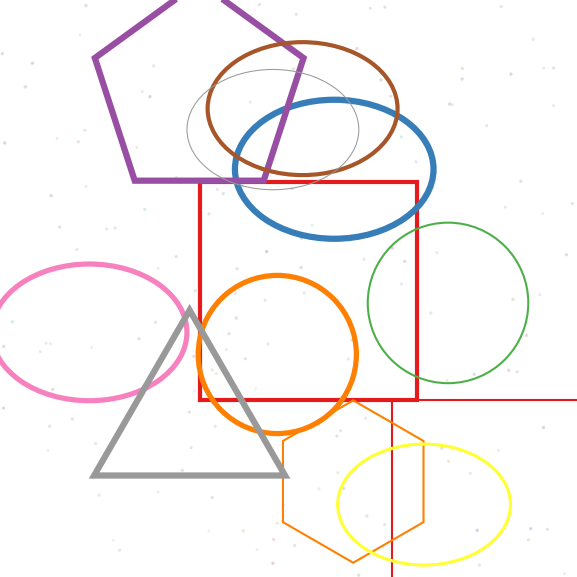[{"shape": "square", "thickness": 1, "radius": 0.96, "center": [0.871, 0.114]}, {"shape": "square", "thickness": 2, "radius": 0.94, "center": [0.534, 0.495]}, {"shape": "oval", "thickness": 3, "radius": 0.86, "center": [0.579, 0.706]}, {"shape": "circle", "thickness": 1, "radius": 0.69, "center": [0.776, 0.475]}, {"shape": "pentagon", "thickness": 3, "radius": 0.95, "center": [0.345, 0.84]}, {"shape": "hexagon", "thickness": 1, "radius": 0.7, "center": [0.612, 0.165]}, {"shape": "circle", "thickness": 2.5, "radius": 0.68, "center": [0.48, 0.385]}, {"shape": "oval", "thickness": 1.5, "radius": 0.75, "center": [0.734, 0.125]}, {"shape": "oval", "thickness": 2, "radius": 0.82, "center": [0.524, 0.811]}, {"shape": "oval", "thickness": 2.5, "radius": 0.85, "center": [0.155, 0.424]}, {"shape": "oval", "thickness": 0.5, "radius": 0.74, "center": [0.473, 0.775]}, {"shape": "triangle", "thickness": 3, "radius": 0.95, "center": [0.328, 0.271]}]